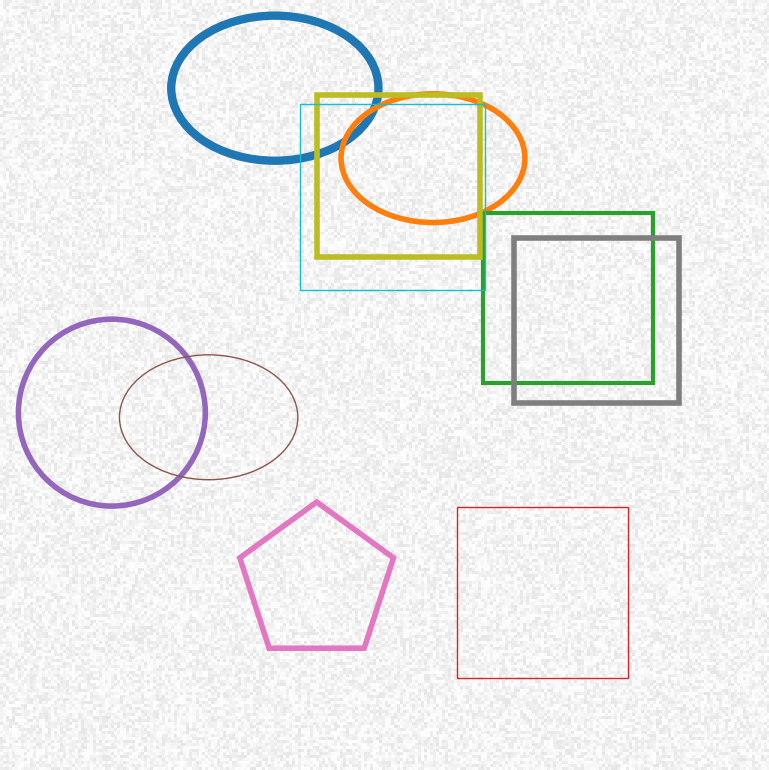[{"shape": "oval", "thickness": 3, "radius": 0.67, "center": [0.357, 0.885]}, {"shape": "oval", "thickness": 2, "radius": 0.6, "center": [0.562, 0.795]}, {"shape": "square", "thickness": 1.5, "radius": 0.55, "center": [0.738, 0.613]}, {"shape": "square", "thickness": 0.5, "radius": 0.56, "center": [0.705, 0.23]}, {"shape": "circle", "thickness": 2, "radius": 0.61, "center": [0.145, 0.464]}, {"shape": "oval", "thickness": 0.5, "radius": 0.58, "center": [0.271, 0.458]}, {"shape": "pentagon", "thickness": 2, "radius": 0.52, "center": [0.411, 0.243]}, {"shape": "square", "thickness": 2, "radius": 0.54, "center": [0.774, 0.583]}, {"shape": "square", "thickness": 2, "radius": 0.53, "center": [0.518, 0.771]}, {"shape": "square", "thickness": 0.5, "radius": 0.6, "center": [0.51, 0.744]}]